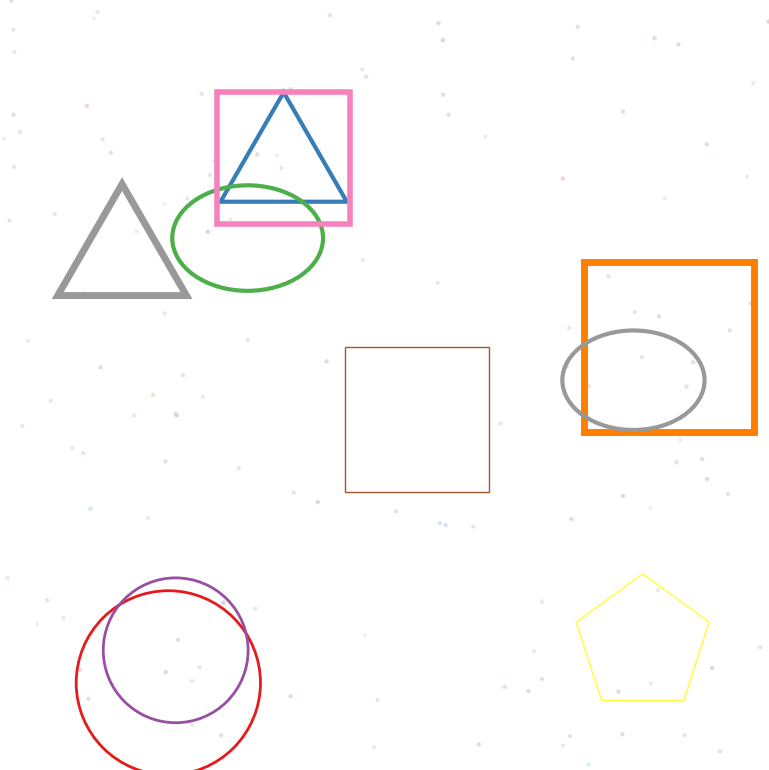[{"shape": "circle", "thickness": 1, "radius": 0.6, "center": [0.219, 0.113]}, {"shape": "triangle", "thickness": 1.5, "radius": 0.47, "center": [0.368, 0.785]}, {"shape": "oval", "thickness": 1.5, "radius": 0.49, "center": [0.322, 0.691]}, {"shape": "circle", "thickness": 1, "radius": 0.47, "center": [0.228, 0.155]}, {"shape": "square", "thickness": 2.5, "radius": 0.55, "center": [0.868, 0.55]}, {"shape": "pentagon", "thickness": 0.5, "radius": 0.45, "center": [0.835, 0.164]}, {"shape": "square", "thickness": 0.5, "radius": 0.47, "center": [0.542, 0.455]}, {"shape": "square", "thickness": 2, "radius": 0.43, "center": [0.368, 0.795]}, {"shape": "triangle", "thickness": 2.5, "radius": 0.48, "center": [0.159, 0.664]}, {"shape": "oval", "thickness": 1.5, "radius": 0.46, "center": [0.823, 0.506]}]